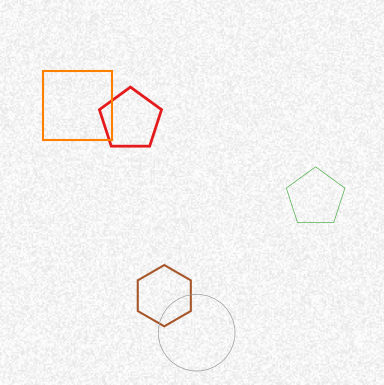[{"shape": "pentagon", "thickness": 2, "radius": 0.42, "center": [0.339, 0.689]}, {"shape": "pentagon", "thickness": 0.5, "radius": 0.4, "center": [0.82, 0.487]}, {"shape": "square", "thickness": 1.5, "radius": 0.45, "center": [0.202, 0.727]}, {"shape": "hexagon", "thickness": 1.5, "radius": 0.4, "center": [0.427, 0.232]}, {"shape": "circle", "thickness": 0.5, "radius": 0.5, "center": [0.511, 0.136]}]